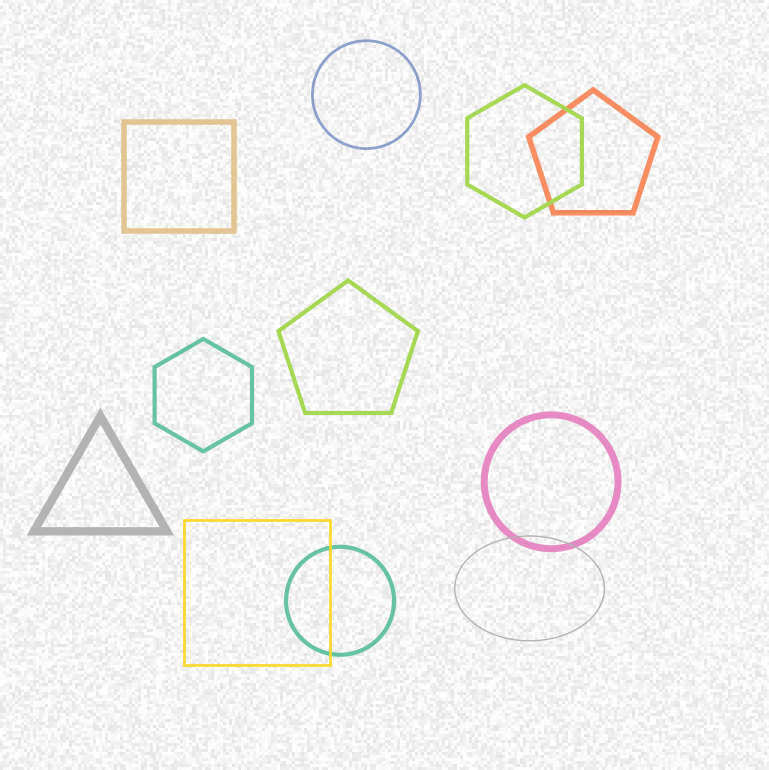[{"shape": "hexagon", "thickness": 1.5, "radius": 0.37, "center": [0.264, 0.487]}, {"shape": "circle", "thickness": 1.5, "radius": 0.35, "center": [0.442, 0.22]}, {"shape": "pentagon", "thickness": 2, "radius": 0.44, "center": [0.77, 0.795]}, {"shape": "circle", "thickness": 1, "radius": 0.35, "center": [0.476, 0.877]}, {"shape": "circle", "thickness": 2.5, "radius": 0.43, "center": [0.716, 0.374]}, {"shape": "pentagon", "thickness": 1.5, "radius": 0.48, "center": [0.452, 0.541]}, {"shape": "hexagon", "thickness": 1.5, "radius": 0.43, "center": [0.681, 0.803]}, {"shape": "square", "thickness": 1, "radius": 0.47, "center": [0.334, 0.231]}, {"shape": "square", "thickness": 2, "radius": 0.36, "center": [0.232, 0.77]}, {"shape": "triangle", "thickness": 3, "radius": 0.5, "center": [0.13, 0.36]}, {"shape": "oval", "thickness": 0.5, "radius": 0.49, "center": [0.688, 0.236]}]